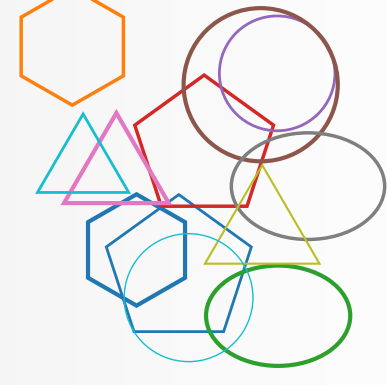[{"shape": "hexagon", "thickness": 3, "radius": 0.72, "center": [0.352, 0.351]}, {"shape": "pentagon", "thickness": 2, "radius": 0.98, "center": [0.461, 0.298]}, {"shape": "hexagon", "thickness": 2.5, "radius": 0.76, "center": [0.187, 0.879]}, {"shape": "oval", "thickness": 3, "radius": 0.93, "center": [0.718, 0.18]}, {"shape": "pentagon", "thickness": 2.5, "radius": 0.94, "center": [0.527, 0.617]}, {"shape": "circle", "thickness": 2, "radius": 0.75, "center": [0.715, 0.809]}, {"shape": "circle", "thickness": 3, "radius": 0.99, "center": [0.673, 0.78]}, {"shape": "triangle", "thickness": 3, "radius": 0.78, "center": [0.3, 0.55]}, {"shape": "oval", "thickness": 2.5, "radius": 0.99, "center": [0.795, 0.516]}, {"shape": "triangle", "thickness": 1.5, "radius": 0.85, "center": [0.677, 0.4]}, {"shape": "triangle", "thickness": 2, "radius": 0.68, "center": [0.214, 0.568]}, {"shape": "circle", "thickness": 1, "radius": 0.83, "center": [0.487, 0.227]}]